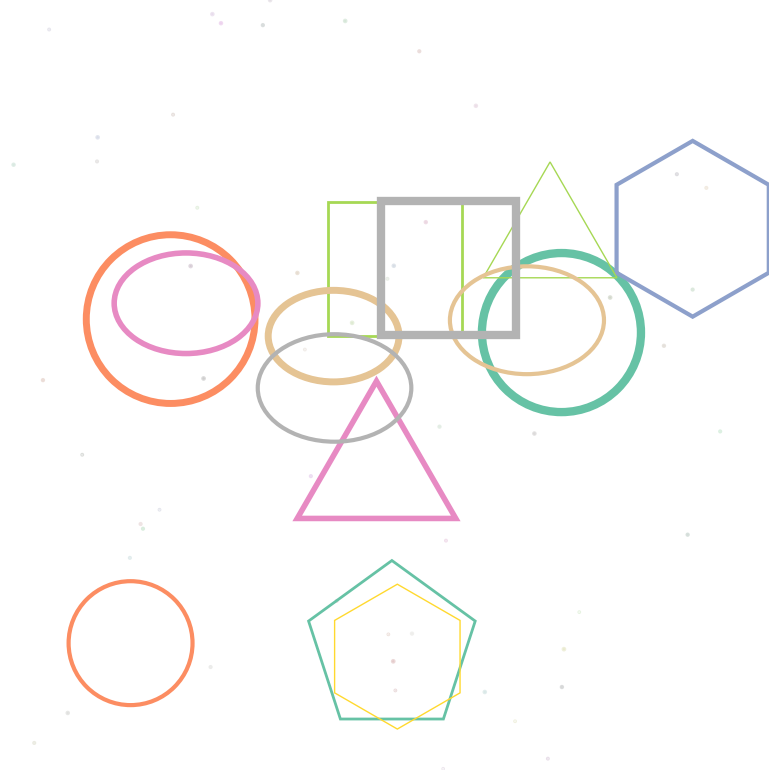[{"shape": "circle", "thickness": 3, "radius": 0.52, "center": [0.729, 0.568]}, {"shape": "pentagon", "thickness": 1, "radius": 0.57, "center": [0.509, 0.158]}, {"shape": "circle", "thickness": 2.5, "radius": 0.55, "center": [0.222, 0.586]}, {"shape": "circle", "thickness": 1.5, "radius": 0.4, "center": [0.17, 0.165]}, {"shape": "hexagon", "thickness": 1.5, "radius": 0.57, "center": [0.9, 0.703]}, {"shape": "triangle", "thickness": 2, "radius": 0.59, "center": [0.489, 0.386]}, {"shape": "oval", "thickness": 2, "radius": 0.47, "center": [0.242, 0.606]}, {"shape": "square", "thickness": 1, "radius": 0.44, "center": [0.513, 0.65]}, {"shape": "triangle", "thickness": 0.5, "radius": 0.5, "center": [0.714, 0.689]}, {"shape": "hexagon", "thickness": 0.5, "radius": 0.47, "center": [0.516, 0.147]}, {"shape": "oval", "thickness": 2.5, "radius": 0.42, "center": [0.433, 0.563]}, {"shape": "oval", "thickness": 1.5, "radius": 0.5, "center": [0.684, 0.584]}, {"shape": "square", "thickness": 3, "radius": 0.44, "center": [0.582, 0.652]}, {"shape": "oval", "thickness": 1.5, "radius": 0.5, "center": [0.434, 0.496]}]